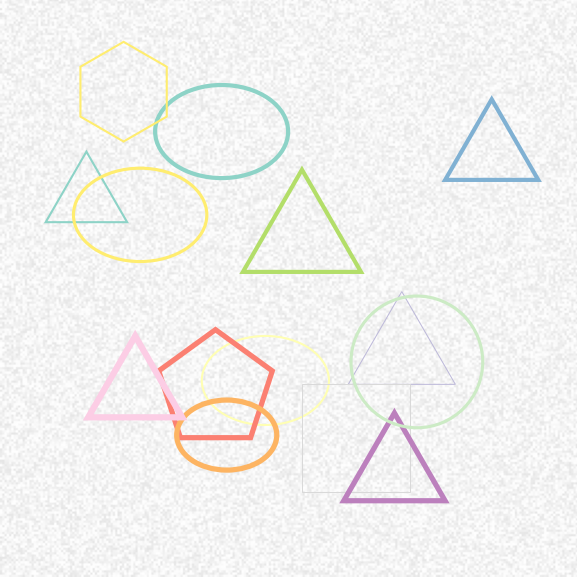[{"shape": "triangle", "thickness": 1, "radius": 0.41, "center": [0.15, 0.655]}, {"shape": "oval", "thickness": 2, "radius": 0.58, "center": [0.384, 0.771]}, {"shape": "oval", "thickness": 1, "radius": 0.55, "center": [0.459, 0.34]}, {"shape": "triangle", "thickness": 0.5, "radius": 0.54, "center": [0.696, 0.387]}, {"shape": "pentagon", "thickness": 2.5, "radius": 0.52, "center": [0.373, 0.325]}, {"shape": "triangle", "thickness": 2, "radius": 0.47, "center": [0.851, 0.734]}, {"shape": "oval", "thickness": 2.5, "radius": 0.43, "center": [0.393, 0.246]}, {"shape": "triangle", "thickness": 2, "radius": 0.59, "center": [0.523, 0.587]}, {"shape": "triangle", "thickness": 3, "radius": 0.47, "center": [0.234, 0.323]}, {"shape": "square", "thickness": 0.5, "radius": 0.47, "center": [0.616, 0.241]}, {"shape": "triangle", "thickness": 2.5, "radius": 0.51, "center": [0.683, 0.183]}, {"shape": "circle", "thickness": 1.5, "radius": 0.57, "center": [0.722, 0.372]}, {"shape": "hexagon", "thickness": 1, "radius": 0.43, "center": [0.214, 0.84]}, {"shape": "oval", "thickness": 1.5, "radius": 0.58, "center": [0.243, 0.627]}]